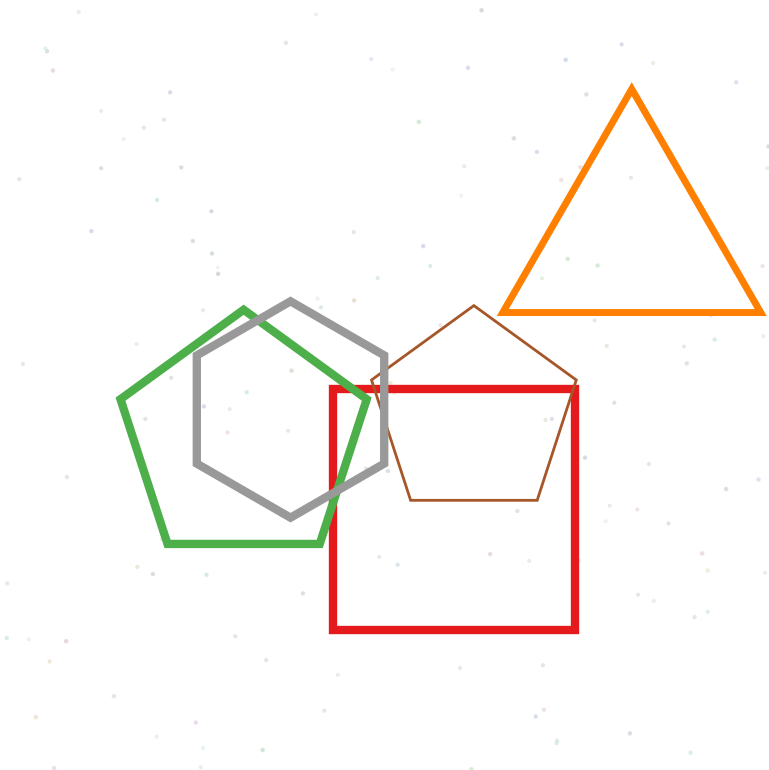[{"shape": "square", "thickness": 3, "radius": 0.78, "center": [0.589, 0.338]}, {"shape": "pentagon", "thickness": 3, "radius": 0.84, "center": [0.316, 0.43]}, {"shape": "triangle", "thickness": 2.5, "radius": 0.97, "center": [0.82, 0.691]}, {"shape": "pentagon", "thickness": 1, "radius": 0.7, "center": [0.615, 0.463]}, {"shape": "hexagon", "thickness": 3, "radius": 0.7, "center": [0.377, 0.468]}]